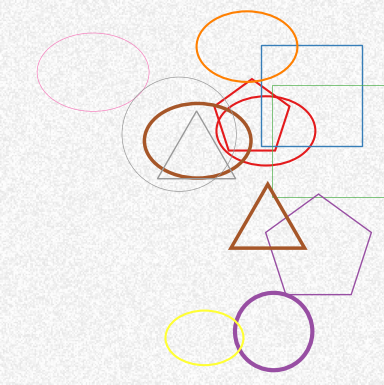[{"shape": "oval", "thickness": 1.5, "radius": 0.64, "center": [0.691, 0.66]}, {"shape": "pentagon", "thickness": 1.5, "radius": 0.51, "center": [0.654, 0.692]}, {"shape": "square", "thickness": 1, "radius": 0.65, "center": [0.809, 0.752]}, {"shape": "square", "thickness": 0.5, "radius": 0.73, "center": [0.852, 0.634]}, {"shape": "circle", "thickness": 3, "radius": 0.5, "center": [0.711, 0.139]}, {"shape": "pentagon", "thickness": 1, "radius": 0.72, "center": [0.827, 0.352]}, {"shape": "oval", "thickness": 1.5, "radius": 0.65, "center": [0.642, 0.879]}, {"shape": "oval", "thickness": 1.5, "radius": 0.51, "center": [0.531, 0.122]}, {"shape": "triangle", "thickness": 2.5, "radius": 0.55, "center": [0.696, 0.411]}, {"shape": "oval", "thickness": 2.5, "radius": 0.69, "center": [0.513, 0.634]}, {"shape": "oval", "thickness": 0.5, "radius": 0.73, "center": [0.242, 0.812]}, {"shape": "circle", "thickness": 0.5, "radius": 0.74, "center": [0.465, 0.651]}, {"shape": "triangle", "thickness": 1, "radius": 0.59, "center": [0.511, 0.594]}]